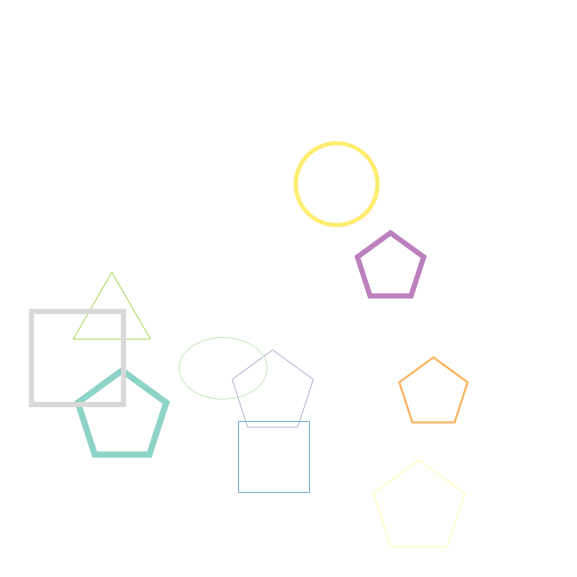[{"shape": "pentagon", "thickness": 3, "radius": 0.4, "center": [0.211, 0.277]}, {"shape": "pentagon", "thickness": 0.5, "radius": 0.42, "center": [0.726, 0.119]}, {"shape": "pentagon", "thickness": 0.5, "radius": 0.37, "center": [0.472, 0.319]}, {"shape": "square", "thickness": 0.5, "radius": 0.31, "center": [0.474, 0.209]}, {"shape": "pentagon", "thickness": 1, "radius": 0.31, "center": [0.751, 0.318]}, {"shape": "triangle", "thickness": 0.5, "radius": 0.39, "center": [0.194, 0.451]}, {"shape": "square", "thickness": 2.5, "radius": 0.4, "center": [0.133, 0.38]}, {"shape": "pentagon", "thickness": 2.5, "radius": 0.3, "center": [0.676, 0.536]}, {"shape": "oval", "thickness": 0.5, "radius": 0.38, "center": [0.386, 0.361]}, {"shape": "circle", "thickness": 2, "radius": 0.35, "center": [0.583, 0.68]}]